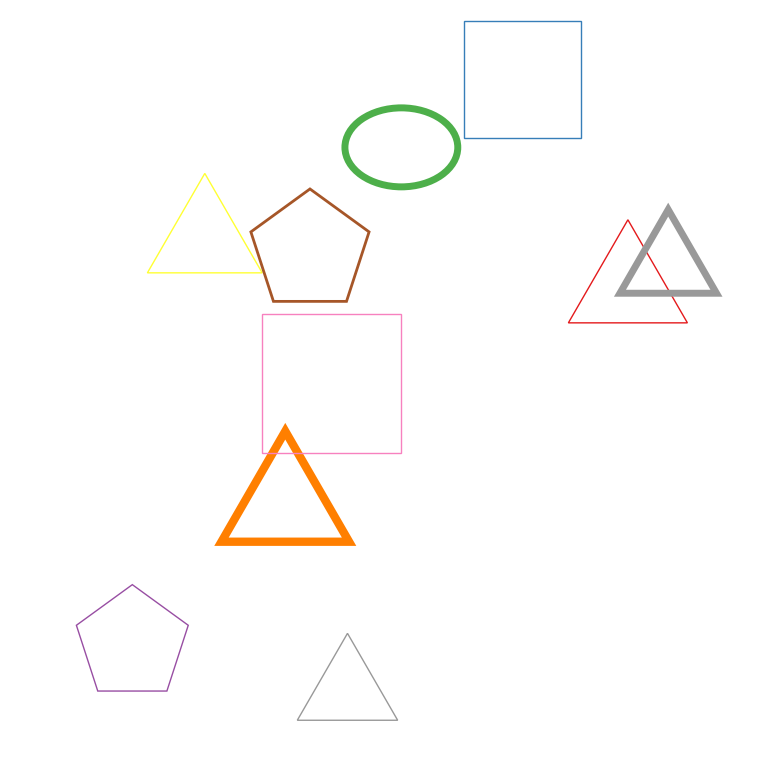[{"shape": "triangle", "thickness": 0.5, "radius": 0.45, "center": [0.815, 0.625]}, {"shape": "square", "thickness": 0.5, "radius": 0.38, "center": [0.679, 0.896]}, {"shape": "oval", "thickness": 2.5, "radius": 0.37, "center": [0.521, 0.809]}, {"shape": "pentagon", "thickness": 0.5, "radius": 0.38, "center": [0.172, 0.164]}, {"shape": "triangle", "thickness": 3, "radius": 0.48, "center": [0.37, 0.344]}, {"shape": "triangle", "thickness": 0.5, "radius": 0.43, "center": [0.266, 0.689]}, {"shape": "pentagon", "thickness": 1, "radius": 0.4, "center": [0.403, 0.674]}, {"shape": "square", "thickness": 0.5, "radius": 0.45, "center": [0.43, 0.502]}, {"shape": "triangle", "thickness": 2.5, "radius": 0.36, "center": [0.868, 0.655]}, {"shape": "triangle", "thickness": 0.5, "radius": 0.38, "center": [0.451, 0.102]}]